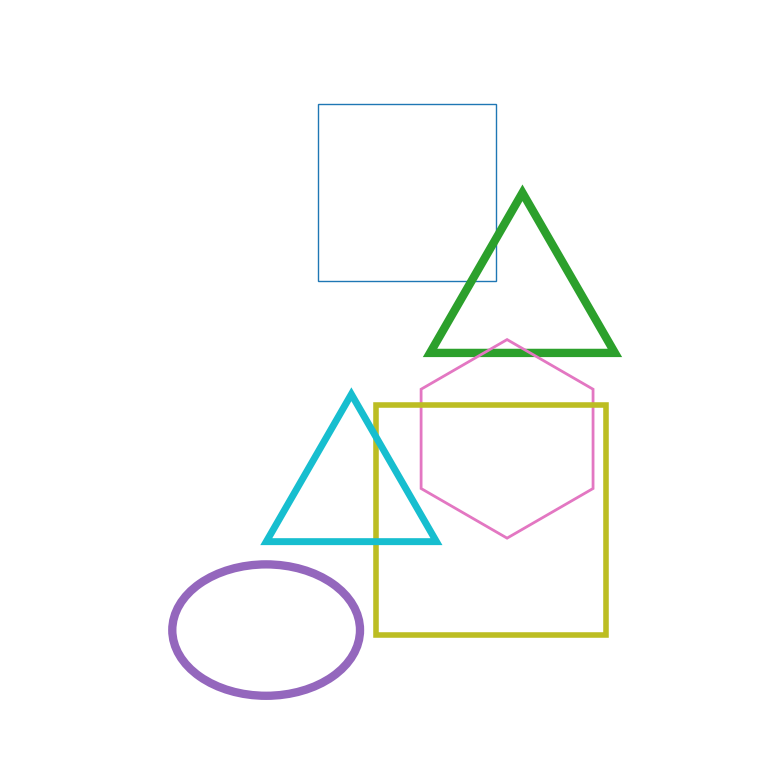[{"shape": "square", "thickness": 0.5, "radius": 0.58, "center": [0.529, 0.75]}, {"shape": "triangle", "thickness": 3, "radius": 0.69, "center": [0.679, 0.611]}, {"shape": "oval", "thickness": 3, "radius": 0.61, "center": [0.346, 0.182]}, {"shape": "hexagon", "thickness": 1, "radius": 0.64, "center": [0.659, 0.43]}, {"shape": "square", "thickness": 2, "radius": 0.75, "center": [0.638, 0.325]}, {"shape": "triangle", "thickness": 2.5, "radius": 0.64, "center": [0.456, 0.36]}]